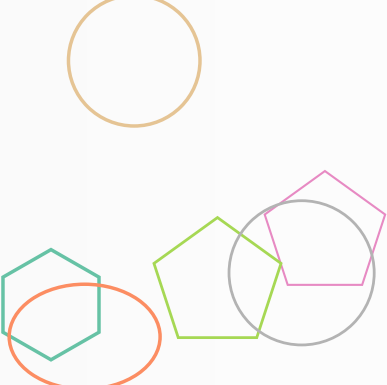[{"shape": "hexagon", "thickness": 2.5, "radius": 0.72, "center": [0.132, 0.209]}, {"shape": "oval", "thickness": 2.5, "radius": 0.97, "center": [0.218, 0.125]}, {"shape": "pentagon", "thickness": 1.5, "radius": 0.82, "center": [0.839, 0.392]}, {"shape": "pentagon", "thickness": 2, "radius": 0.86, "center": [0.561, 0.263]}, {"shape": "circle", "thickness": 2.5, "radius": 0.85, "center": [0.346, 0.842]}, {"shape": "circle", "thickness": 2, "radius": 0.94, "center": [0.778, 0.291]}]